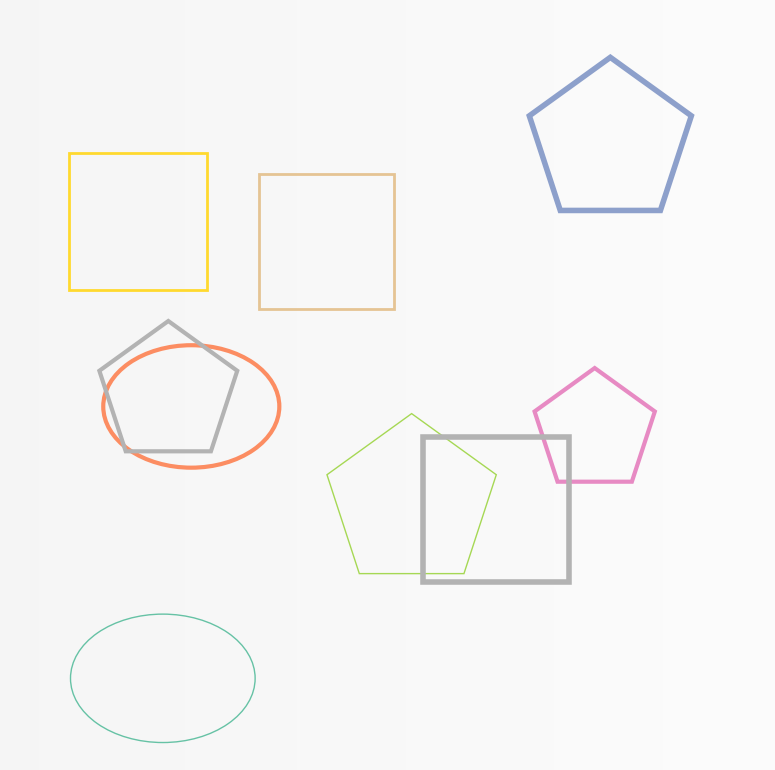[{"shape": "oval", "thickness": 0.5, "radius": 0.6, "center": [0.21, 0.119]}, {"shape": "oval", "thickness": 1.5, "radius": 0.57, "center": [0.247, 0.472]}, {"shape": "pentagon", "thickness": 2, "radius": 0.55, "center": [0.788, 0.816]}, {"shape": "pentagon", "thickness": 1.5, "radius": 0.41, "center": [0.767, 0.44]}, {"shape": "pentagon", "thickness": 0.5, "radius": 0.57, "center": [0.531, 0.348]}, {"shape": "square", "thickness": 1, "radius": 0.45, "center": [0.178, 0.712]}, {"shape": "square", "thickness": 1, "radius": 0.44, "center": [0.421, 0.686]}, {"shape": "pentagon", "thickness": 1.5, "radius": 0.47, "center": [0.217, 0.49]}, {"shape": "square", "thickness": 2, "radius": 0.47, "center": [0.64, 0.339]}]